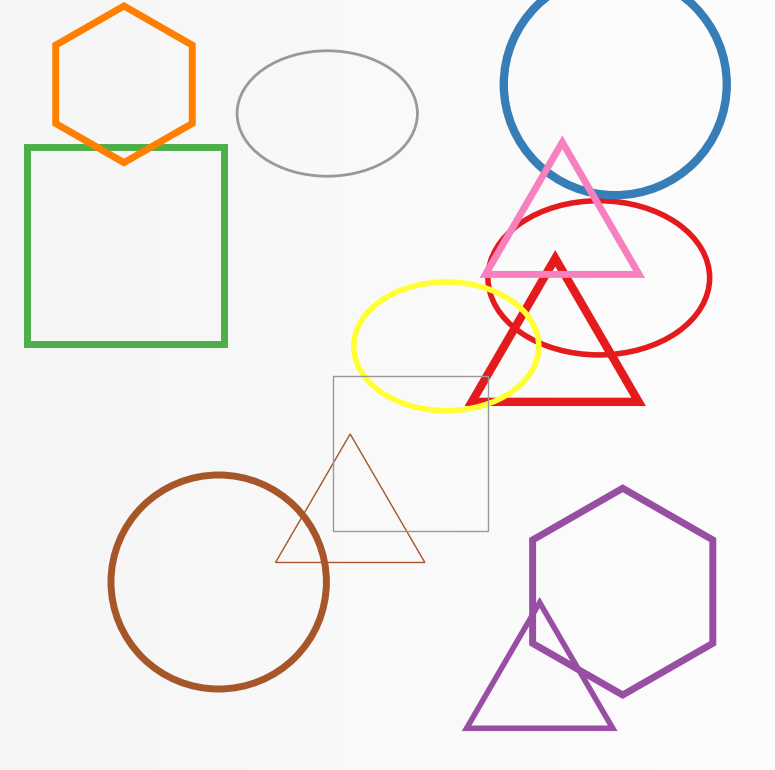[{"shape": "triangle", "thickness": 3, "radius": 0.62, "center": [0.716, 0.54]}, {"shape": "oval", "thickness": 2, "radius": 0.72, "center": [0.773, 0.639]}, {"shape": "circle", "thickness": 3, "radius": 0.72, "center": [0.794, 0.89]}, {"shape": "square", "thickness": 2.5, "radius": 0.64, "center": [0.162, 0.681]}, {"shape": "hexagon", "thickness": 2.5, "radius": 0.67, "center": [0.804, 0.232]}, {"shape": "triangle", "thickness": 2, "radius": 0.54, "center": [0.696, 0.109]}, {"shape": "hexagon", "thickness": 2.5, "radius": 0.51, "center": [0.16, 0.891]}, {"shape": "oval", "thickness": 2, "radius": 0.6, "center": [0.576, 0.55]}, {"shape": "triangle", "thickness": 0.5, "radius": 0.56, "center": [0.452, 0.325]}, {"shape": "circle", "thickness": 2.5, "radius": 0.69, "center": [0.282, 0.244]}, {"shape": "triangle", "thickness": 2.5, "radius": 0.57, "center": [0.726, 0.701]}, {"shape": "square", "thickness": 0.5, "radius": 0.5, "center": [0.53, 0.411]}, {"shape": "oval", "thickness": 1, "radius": 0.58, "center": [0.422, 0.853]}]